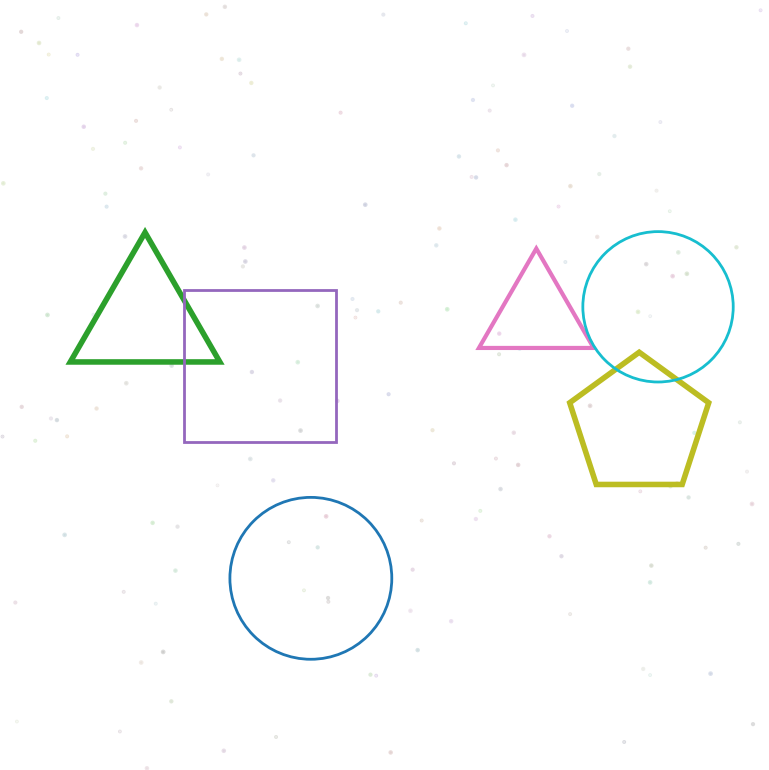[{"shape": "circle", "thickness": 1, "radius": 0.53, "center": [0.404, 0.249]}, {"shape": "triangle", "thickness": 2, "radius": 0.56, "center": [0.188, 0.586]}, {"shape": "square", "thickness": 1, "radius": 0.5, "center": [0.337, 0.525]}, {"shape": "triangle", "thickness": 1.5, "radius": 0.43, "center": [0.697, 0.591]}, {"shape": "pentagon", "thickness": 2, "radius": 0.47, "center": [0.83, 0.448]}, {"shape": "circle", "thickness": 1, "radius": 0.49, "center": [0.855, 0.602]}]